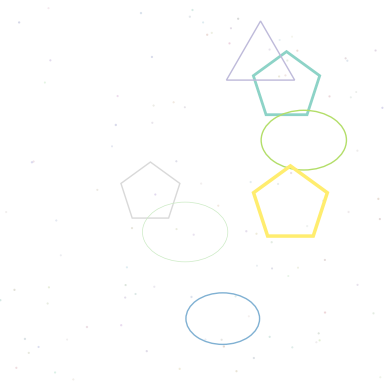[{"shape": "pentagon", "thickness": 2, "radius": 0.45, "center": [0.744, 0.775]}, {"shape": "triangle", "thickness": 1, "radius": 0.51, "center": [0.677, 0.843]}, {"shape": "oval", "thickness": 1, "radius": 0.48, "center": [0.579, 0.172]}, {"shape": "oval", "thickness": 1, "radius": 0.55, "center": [0.789, 0.636]}, {"shape": "pentagon", "thickness": 1, "radius": 0.4, "center": [0.391, 0.499]}, {"shape": "oval", "thickness": 0.5, "radius": 0.55, "center": [0.481, 0.397]}, {"shape": "pentagon", "thickness": 2.5, "radius": 0.5, "center": [0.754, 0.468]}]